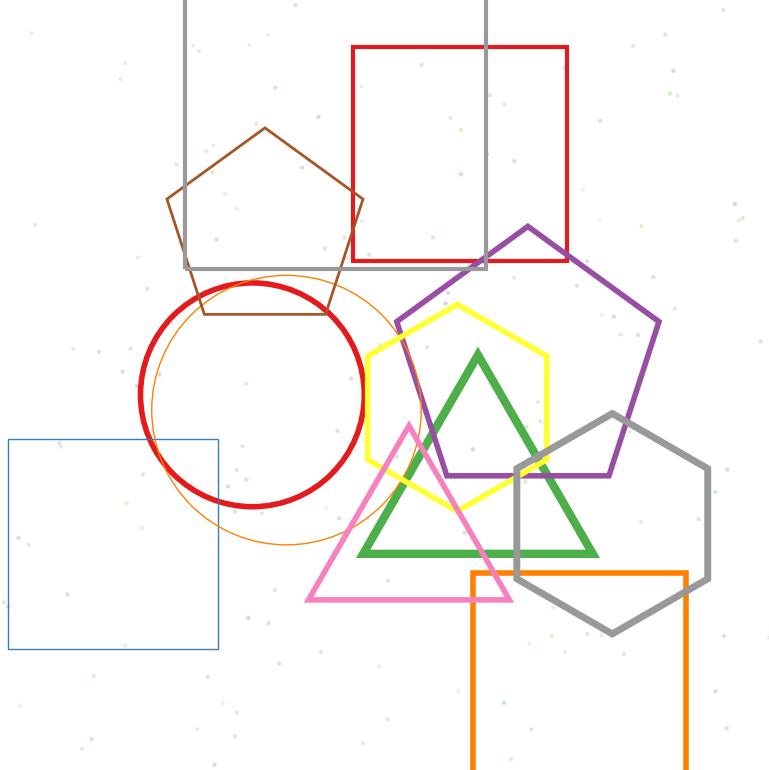[{"shape": "square", "thickness": 1.5, "radius": 0.7, "center": [0.597, 0.8]}, {"shape": "circle", "thickness": 2, "radius": 0.73, "center": [0.328, 0.487]}, {"shape": "square", "thickness": 0.5, "radius": 0.68, "center": [0.146, 0.294]}, {"shape": "triangle", "thickness": 3, "radius": 0.86, "center": [0.621, 0.367]}, {"shape": "pentagon", "thickness": 2, "radius": 0.9, "center": [0.686, 0.527]}, {"shape": "square", "thickness": 2, "radius": 0.69, "center": [0.752, 0.117]}, {"shape": "circle", "thickness": 0.5, "radius": 0.88, "center": [0.372, 0.467]}, {"shape": "hexagon", "thickness": 2, "radius": 0.67, "center": [0.594, 0.47]}, {"shape": "pentagon", "thickness": 1, "radius": 0.67, "center": [0.344, 0.7]}, {"shape": "triangle", "thickness": 2, "radius": 0.75, "center": [0.531, 0.296]}, {"shape": "hexagon", "thickness": 2.5, "radius": 0.72, "center": [0.795, 0.32]}, {"shape": "square", "thickness": 1.5, "radius": 0.98, "center": [0.436, 0.846]}]